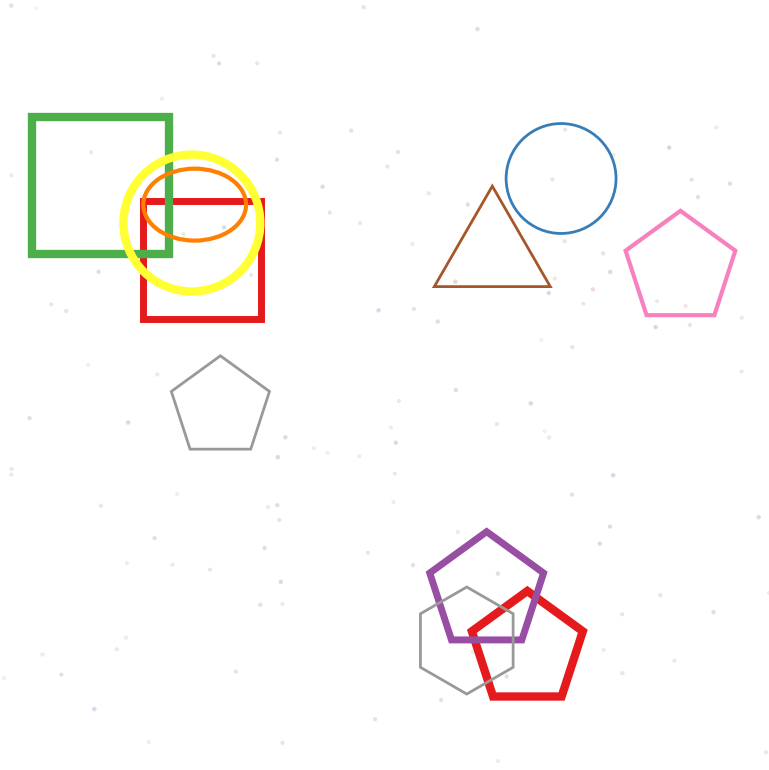[{"shape": "square", "thickness": 2.5, "radius": 0.38, "center": [0.262, 0.663]}, {"shape": "pentagon", "thickness": 3, "radius": 0.38, "center": [0.685, 0.157]}, {"shape": "circle", "thickness": 1, "radius": 0.36, "center": [0.729, 0.768]}, {"shape": "square", "thickness": 3, "radius": 0.45, "center": [0.13, 0.759]}, {"shape": "pentagon", "thickness": 2.5, "radius": 0.39, "center": [0.632, 0.232]}, {"shape": "oval", "thickness": 1.5, "radius": 0.33, "center": [0.253, 0.734]}, {"shape": "circle", "thickness": 3, "radius": 0.44, "center": [0.249, 0.71]}, {"shape": "triangle", "thickness": 1, "radius": 0.43, "center": [0.639, 0.671]}, {"shape": "pentagon", "thickness": 1.5, "radius": 0.37, "center": [0.884, 0.651]}, {"shape": "pentagon", "thickness": 1, "radius": 0.34, "center": [0.286, 0.471]}, {"shape": "hexagon", "thickness": 1, "radius": 0.35, "center": [0.606, 0.168]}]